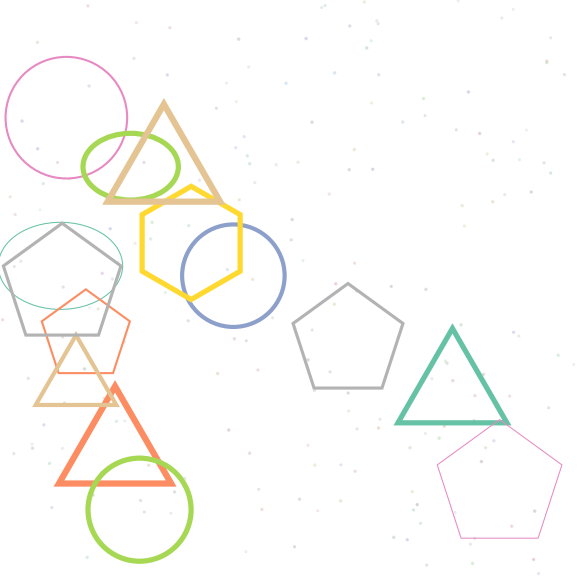[{"shape": "oval", "thickness": 0.5, "radius": 0.54, "center": [0.105, 0.539]}, {"shape": "triangle", "thickness": 2.5, "radius": 0.54, "center": [0.783, 0.321]}, {"shape": "pentagon", "thickness": 1, "radius": 0.4, "center": [0.149, 0.418]}, {"shape": "triangle", "thickness": 3, "radius": 0.56, "center": [0.199, 0.218]}, {"shape": "circle", "thickness": 2, "radius": 0.44, "center": [0.404, 0.522]}, {"shape": "circle", "thickness": 1, "radius": 0.53, "center": [0.115, 0.795]}, {"shape": "pentagon", "thickness": 0.5, "radius": 0.57, "center": [0.865, 0.159]}, {"shape": "circle", "thickness": 2.5, "radius": 0.45, "center": [0.242, 0.117]}, {"shape": "oval", "thickness": 2.5, "radius": 0.41, "center": [0.226, 0.711]}, {"shape": "hexagon", "thickness": 2.5, "radius": 0.49, "center": [0.331, 0.578]}, {"shape": "triangle", "thickness": 2, "radius": 0.4, "center": [0.132, 0.338]}, {"shape": "triangle", "thickness": 3, "radius": 0.56, "center": [0.284, 0.706]}, {"shape": "pentagon", "thickness": 1.5, "radius": 0.5, "center": [0.603, 0.408]}, {"shape": "pentagon", "thickness": 1.5, "radius": 0.54, "center": [0.108, 0.505]}]